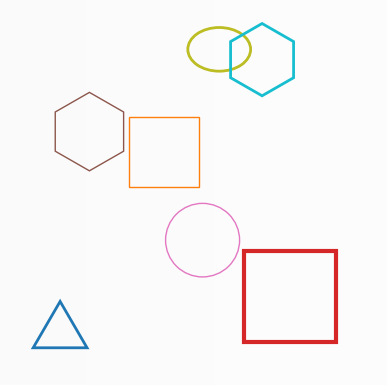[{"shape": "triangle", "thickness": 2, "radius": 0.4, "center": [0.155, 0.137]}, {"shape": "square", "thickness": 1, "radius": 0.45, "center": [0.424, 0.605]}, {"shape": "square", "thickness": 3, "radius": 0.59, "center": [0.747, 0.23]}, {"shape": "hexagon", "thickness": 1, "radius": 0.51, "center": [0.231, 0.658]}, {"shape": "circle", "thickness": 1, "radius": 0.48, "center": [0.523, 0.376]}, {"shape": "oval", "thickness": 2, "radius": 0.41, "center": [0.566, 0.872]}, {"shape": "hexagon", "thickness": 2, "radius": 0.47, "center": [0.676, 0.845]}]